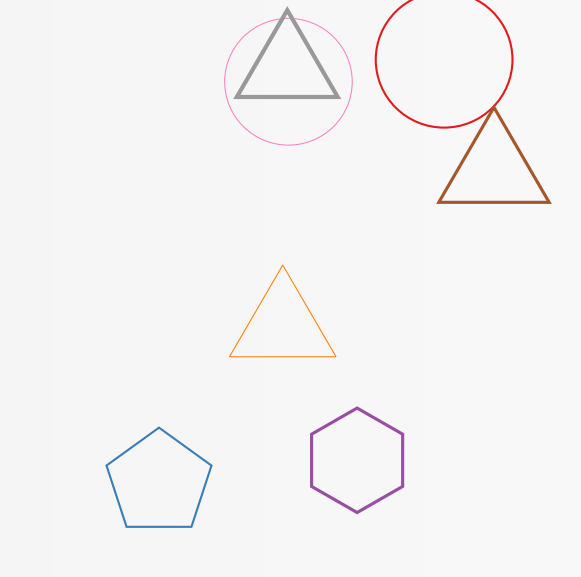[{"shape": "circle", "thickness": 1, "radius": 0.59, "center": [0.764, 0.896]}, {"shape": "pentagon", "thickness": 1, "radius": 0.47, "center": [0.274, 0.164]}, {"shape": "hexagon", "thickness": 1.5, "radius": 0.45, "center": [0.614, 0.202]}, {"shape": "triangle", "thickness": 0.5, "radius": 0.53, "center": [0.486, 0.434]}, {"shape": "triangle", "thickness": 1.5, "radius": 0.55, "center": [0.85, 0.704]}, {"shape": "circle", "thickness": 0.5, "radius": 0.55, "center": [0.496, 0.858]}, {"shape": "triangle", "thickness": 2, "radius": 0.5, "center": [0.494, 0.881]}]